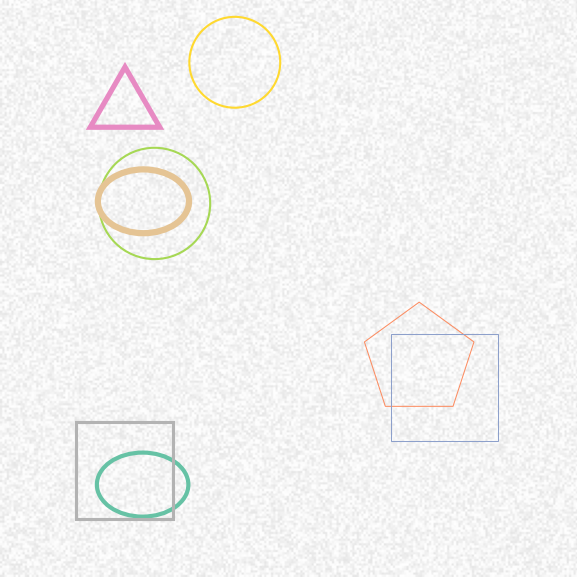[{"shape": "oval", "thickness": 2, "radius": 0.4, "center": [0.247, 0.16]}, {"shape": "pentagon", "thickness": 0.5, "radius": 0.5, "center": [0.726, 0.376]}, {"shape": "square", "thickness": 0.5, "radius": 0.46, "center": [0.77, 0.328]}, {"shape": "triangle", "thickness": 2.5, "radius": 0.35, "center": [0.216, 0.814]}, {"shape": "circle", "thickness": 1, "radius": 0.48, "center": [0.268, 0.647]}, {"shape": "circle", "thickness": 1, "radius": 0.39, "center": [0.407, 0.891]}, {"shape": "oval", "thickness": 3, "radius": 0.39, "center": [0.248, 0.651]}, {"shape": "square", "thickness": 1.5, "radius": 0.42, "center": [0.215, 0.184]}]